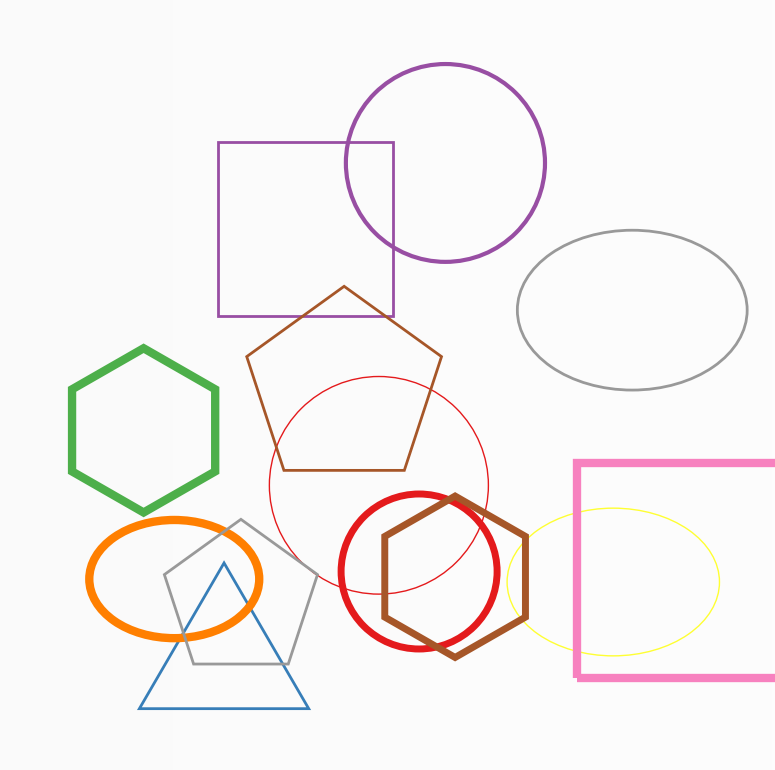[{"shape": "circle", "thickness": 2.5, "radius": 0.5, "center": [0.541, 0.258]}, {"shape": "circle", "thickness": 0.5, "radius": 0.71, "center": [0.489, 0.37]}, {"shape": "triangle", "thickness": 1, "radius": 0.63, "center": [0.289, 0.143]}, {"shape": "hexagon", "thickness": 3, "radius": 0.53, "center": [0.185, 0.441]}, {"shape": "square", "thickness": 1, "radius": 0.56, "center": [0.394, 0.702]}, {"shape": "circle", "thickness": 1.5, "radius": 0.64, "center": [0.575, 0.788]}, {"shape": "oval", "thickness": 3, "radius": 0.55, "center": [0.225, 0.248]}, {"shape": "oval", "thickness": 0.5, "radius": 0.69, "center": [0.791, 0.244]}, {"shape": "hexagon", "thickness": 2.5, "radius": 0.52, "center": [0.587, 0.251]}, {"shape": "pentagon", "thickness": 1, "radius": 0.66, "center": [0.444, 0.496]}, {"shape": "square", "thickness": 3, "radius": 0.7, "center": [0.884, 0.259]}, {"shape": "pentagon", "thickness": 1, "radius": 0.52, "center": [0.311, 0.222]}, {"shape": "oval", "thickness": 1, "radius": 0.74, "center": [0.816, 0.597]}]